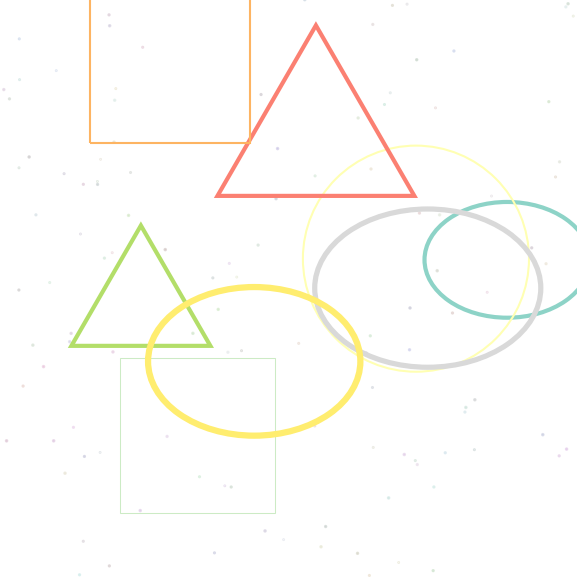[{"shape": "oval", "thickness": 2, "radius": 0.72, "center": [0.878, 0.549]}, {"shape": "circle", "thickness": 1, "radius": 0.98, "center": [0.72, 0.551]}, {"shape": "triangle", "thickness": 2, "radius": 0.98, "center": [0.547, 0.758]}, {"shape": "square", "thickness": 1, "radius": 0.69, "center": [0.294, 0.889]}, {"shape": "triangle", "thickness": 2, "radius": 0.69, "center": [0.244, 0.47]}, {"shape": "oval", "thickness": 2.5, "radius": 0.98, "center": [0.741, 0.5]}, {"shape": "square", "thickness": 0.5, "radius": 0.67, "center": [0.342, 0.245]}, {"shape": "oval", "thickness": 3, "radius": 0.92, "center": [0.44, 0.373]}]